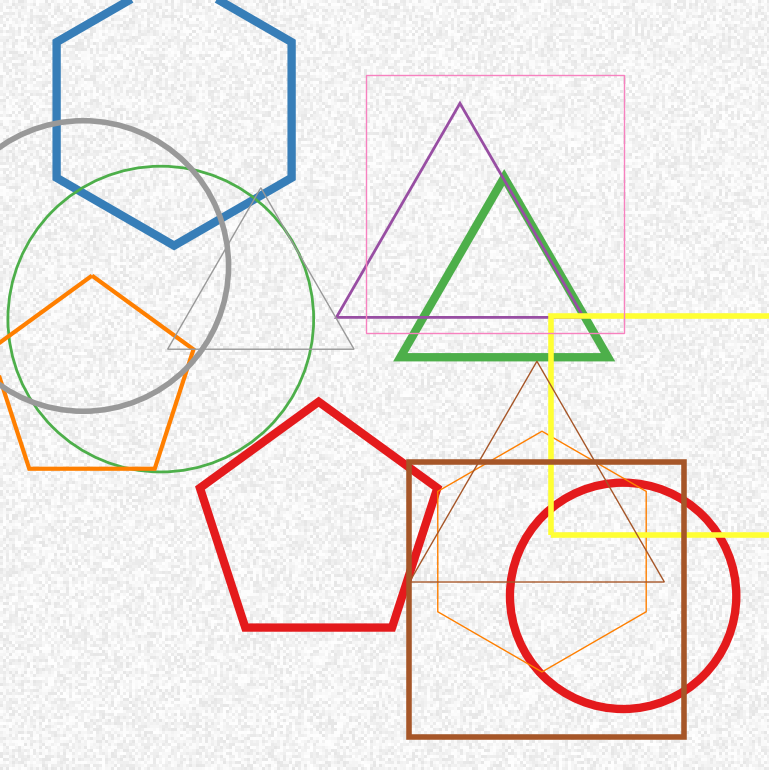[{"shape": "circle", "thickness": 3, "radius": 0.73, "center": [0.809, 0.226]}, {"shape": "pentagon", "thickness": 3, "radius": 0.81, "center": [0.414, 0.316]}, {"shape": "hexagon", "thickness": 3, "radius": 0.88, "center": [0.226, 0.857]}, {"shape": "triangle", "thickness": 3, "radius": 0.78, "center": [0.655, 0.614]}, {"shape": "circle", "thickness": 1, "radius": 0.99, "center": [0.209, 0.586]}, {"shape": "triangle", "thickness": 1, "radius": 0.93, "center": [0.597, 0.68]}, {"shape": "pentagon", "thickness": 1.5, "radius": 0.69, "center": [0.119, 0.503]}, {"shape": "hexagon", "thickness": 0.5, "radius": 0.78, "center": [0.704, 0.284]}, {"shape": "square", "thickness": 2, "radius": 0.71, "center": [0.858, 0.447]}, {"shape": "triangle", "thickness": 0.5, "radius": 0.96, "center": [0.697, 0.34]}, {"shape": "square", "thickness": 2, "radius": 0.89, "center": [0.71, 0.221]}, {"shape": "square", "thickness": 0.5, "radius": 0.84, "center": [0.643, 0.735]}, {"shape": "circle", "thickness": 2, "radius": 0.94, "center": [0.108, 0.655]}, {"shape": "triangle", "thickness": 0.5, "radius": 0.7, "center": [0.339, 0.616]}]